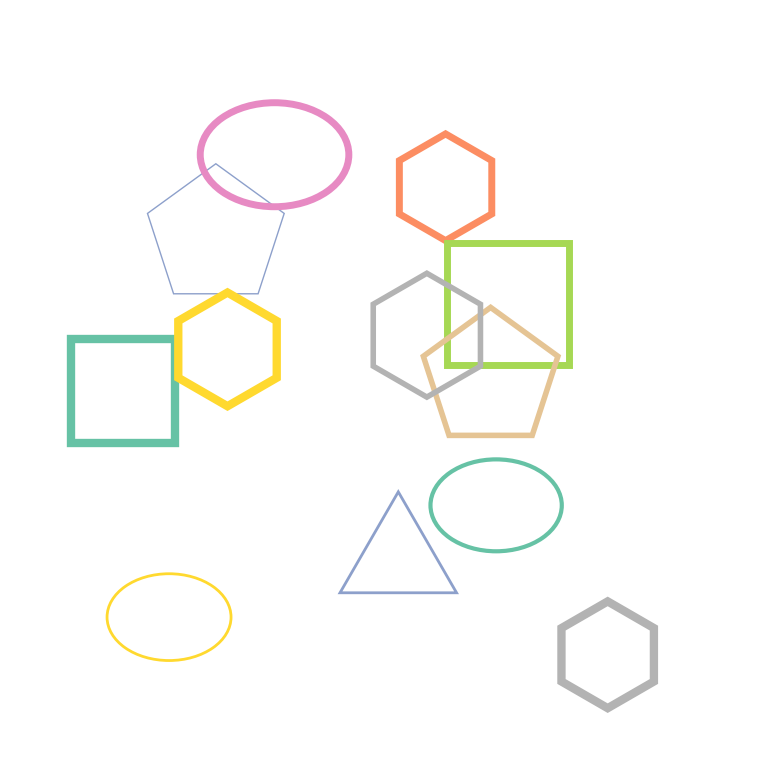[{"shape": "oval", "thickness": 1.5, "radius": 0.43, "center": [0.644, 0.344]}, {"shape": "square", "thickness": 3, "radius": 0.34, "center": [0.16, 0.492]}, {"shape": "hexagon", "thickness": 2.5, "radius": 0.35, "center": [0.579, 0.757]}, {"shape": "triangle", "thickness": 1, "radius": 0.44, "center": [0.517, 0.274]}, {"shape": "pentagon", "thickness": 0.5, "radius": 0.47, "center": [0.28, 0.694]}, {"shape": "oval", "thickness": 2.5, "radius": 0.48, "center": [0.357, 0.799]}, {"shape": "square", "thickness": 2.5, "radius": 0.4, "center": [0.66, 0.605]}, {"shape": "hexagon", "thickness": 3, "radius": 0.37, "center": [0.295, 0.546]}, {"shape": "oval", "thickness": 1, "radius": 0.4, "center": [0.22, 0.199]}, {"shape": "pentagon", "thickness": 2, "radius": 0.46, "center": [0.637, 0.509]}, {"shape": "hexagon", "thickness": 3, "radius": 0.35, "center": [0.789, 0.15]}, {"shape": "hexagon", "thickness": 2, "radius": 0.4, "center": [0.554, 0.565]}]